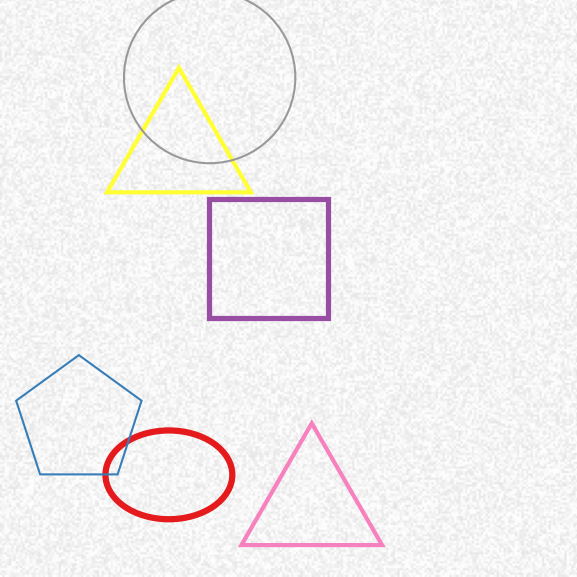[{"shape": "oval", "thickness": 3, "radius": 0.55, "center": [0.292, 0.177]}, {"shape": "pentagon", "thickness": 1, "radius": 0.57, "center": [0.137, 0.27]}, {"shape": "square", "thickness": 2.5, "radius": 0.52, "center": [0.464, 0.552]}, {"shape": "triangle", "thickness": 2, "radius": 0.72, "center": [0.31, 0.738]}, {"shape": "triangle", "thickness": 2, "radius": 0.7, "center": [0.54, 0.126]}, {"shape": "circle", "thickness": 1, "radius": 0.74, "center": [0.363, 0.865]}]